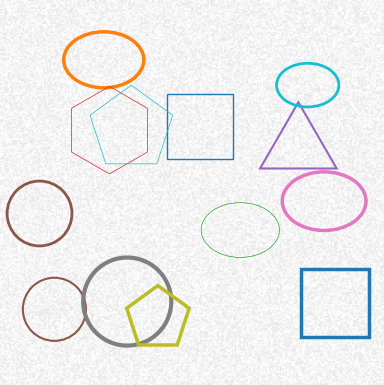[{"shape": "square", "thickness": 2.5, "radius": 0.44, "center": [0.87, 0.214]}, {"shape": "square", "thickness": 1, "radius": 0.43, "center": [0.52, 0.671]}, {"shape": "oval", "thickness": 2.5, "radius": 0.52, "center": [0.27, 0.845]}, {"shape": "oval", "thickness": 0.5, "radius": 0.51, "center": [0.624, 0.402]}, {"shape": "hexagon", "thickness": 0.5, "radius": 0.57, "center": [0.284, 0.662]}, {"shape": "triangle", "thickness": 1.5, "radius": 0.57, "center": [0.775, 0.62]}, {"shape": "circle", "thickness": 1.5, "radius": 0.41, "center": [0.141, 0.197]}, {"shape": "circle", "thickness": 2, "radius": 0.42, "center": [0.103, 0.445]}, {"shape": "oval", "thickness": 2.5, "radius": 0.54, "center": [0.842, 0.478]}, {"shape": "circle", "thickness": 3, "radius": 0.57, "center": [0.33, 0.217]}, {"shape": "pentagon", "thickness": 2.5, "radius": 0.43, "center": [0.41, 0.173]}, {"shape": "oval", "thickness": 2, "radius": 0.4, "center": [0.799, 0.779]}, {"shape": "pentagon", "thickness": 0.5, "radius": 0.56, "center": [0.341, 0.666]}]